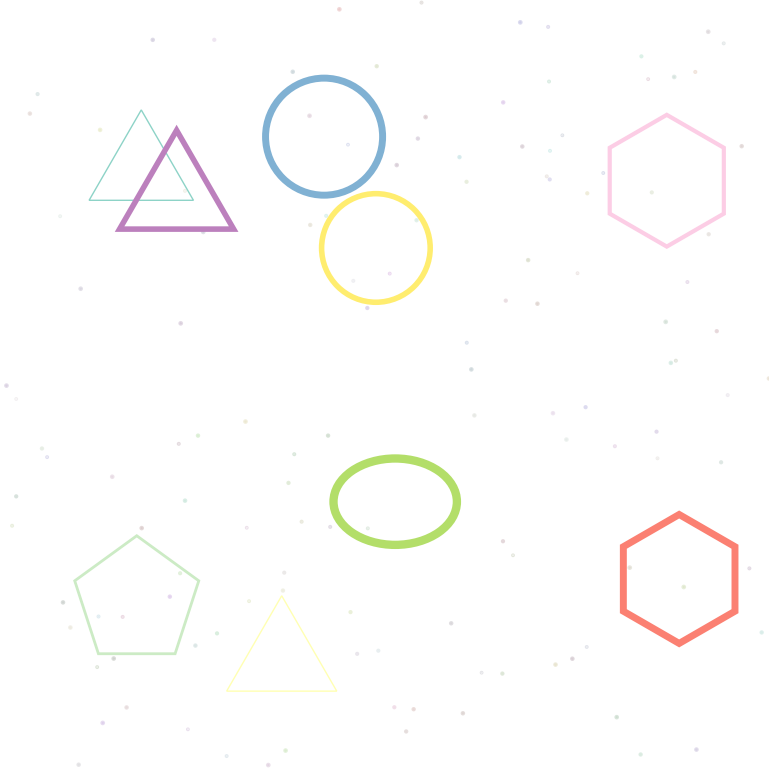[{"shape": "triangle", "thickness": 0.5, "radius": 0.39, "center": [0.183, 0.779]}, {"shape": "triangle", "thickness": 0.5, "radius": 0.41, "center": [0.366, 0.144]}, {"shape": "hexagon", "thickness": 2.5, "radius": 0.42, "center": [0.882, 0.248]}, {"shape": "circle", "thickness": 2.5, "radius": 0.38, "center": [0.421, 0.823]}, {"shape": "oval", "thickness": 3, "radius": 0.4, "center": [0.513, 0.348]}, {"shape": "hexagon", "thickness": 1.5, "radius": 0.43, "center": [0.866, 0.765]}, {"shape": "triangle", "thickness": 2, "radius": 0.43, "center": [0.229, 0.745]}, {"shape": "pentagon", "thickness": 1, "radius": 0.42, "center": [0.178, 0.22]}, {"shape": "circle", "thickness": 2, "radius": 0.35, "center": [0.488, 0.678]}]